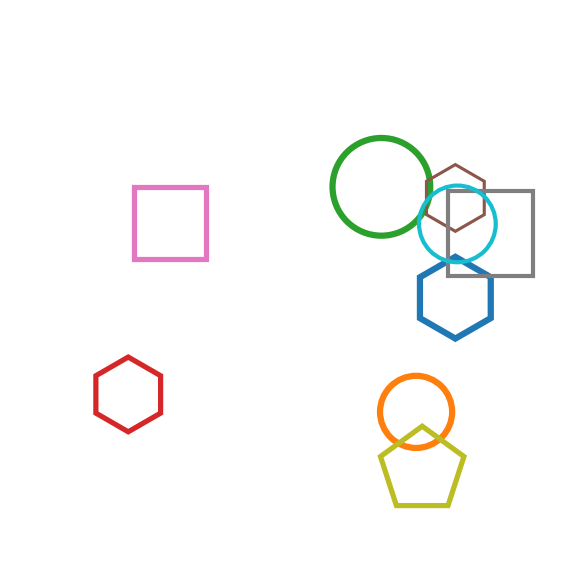[{"shape": "hexagon", "thickness": 3, "radius": 0.35, "center": [0.788, 0.484]}, {"shape": "circle", "thickness": 3, "radius": 0.31, "center": [0.72, 0.286]}, {"shape": "circle", "thickness": 3, "radius": 0.42, "center": [0.66, 0.676]}, {"shape": "hexagon", "thickness": 2.5, "radius": 0.32, "center": [0.222, 0.316]}, {"shape": "hexagon", "thickness": 1.5, "radius": 0.29, "center": [0.789, 0.656]}, {"shape": "square", "thickness": 2.5, "radius": 0.31, "center": [0.295, 0.613]}, {"shape": "square", "thickness": 2, "radius": 0.37, "center": [0.849, 0.595]}, {"shape": "pentagon", "thickness": 2.5, "radius": 0.38, "center": [0.731, 0.185]}, {"shape": "circle", "thickness": 2, "radius": 0.33, "center": [0.792, 0.611]}]